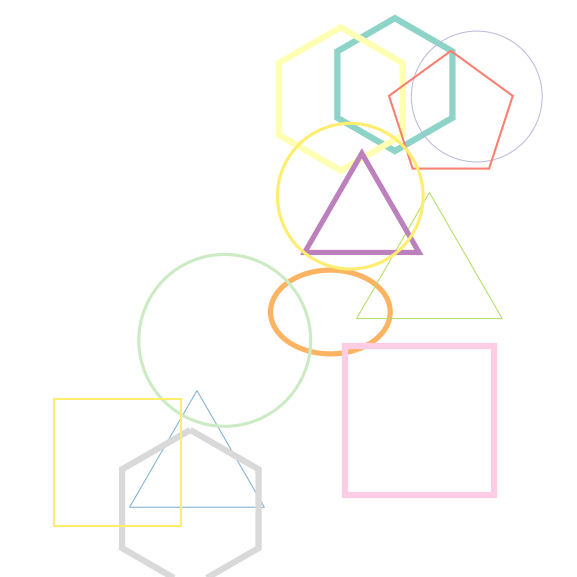[{"shape": "hexagon", "thickness": 3, "radius": 0.58, "center": [0.684, 0.853]}, {"shape": "hexagon", "thickness": 3, "radius": 0.62, "center": [0.59, 0.828]}, {"shape": "circle", "thickness": 0.5, "radius": 0.57, "center": [0.826, 0.832]}, {"shape": "pentagon", "thickness": 1, "radius": 0.56, "center": [0.781, 0.798]}, {"shape": "triangle", "thickness": 0.5, "radius": 0.67, "center": [0.341, 0.188]}, {"shape": "oval", "thickness": 2.5, "radius": 0.52, "center": [0.572, 0.459]}, {"shape": "triangle", "thickness": 0.5, "radius": 0.73, "center": [0.744, 0.52]}, {"shape": "square", "thickness": 3, "radius": 0.65, "center": [0.726, 0.271]}, {"shape": "hexagon", "thickness": 3, "radius": 0.68, "center": [0.33, 0.118]}, {"shape": "triangle", "thickness": 2.5, "radius": 0.57, "center": [0.627, 0.619]}, {"shape": "circle", "thickness": 1.5, "radius": 0.74, "center": [0.389, 0.41]}, {"shape": "circle", "thickness": 1.5, "radius": 0.63, "center": [0.607, 0.659]}, {"shape": "square", "thickness": 1, "radius": 0.55, "center": [0.204, 0.198]}]